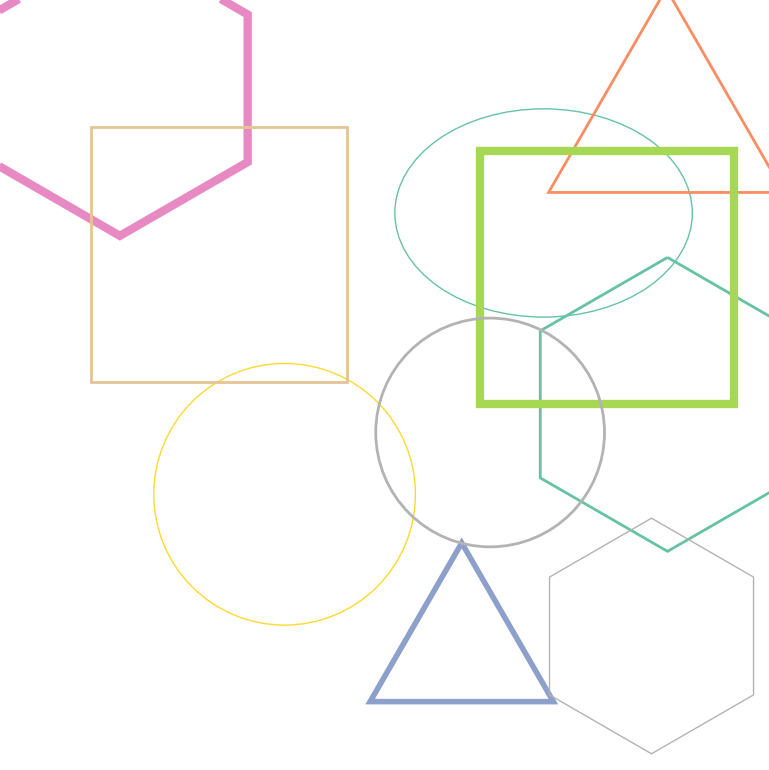[{"shape": "hexagon", "thickness": 1, "radius": 0.95, "center": [0.867, 0.475]}, {"shape": "oval", "thickness": 0.5, "radius": 0.97, "center": [0.706, 0.723]}, {"shape": "triangle", "thickness": 1, "radius": 0.88, "center": [0.865, 0.838]}, {"shape": "triangle", "thickness": 2, "radius": 0.69, "center": [0.6, 0.157]}, {"shape": "hexagon", "thickness": 3, "radius": 0.96, "center": [0.156, 0.885]}, {"shape": "square", "thickness": 3, "radius": 0.82, "center": [0.788, 0.639]}, {"shape": "circle", "thickness": 0.5, "radius": 0.85, "center": [0.37, 0.358]}, {"shape": "square", "thickness": 1, "radius": 0.83, "center": [0.285, 0.67]}, {"shape": "hexagon", "thickness": 0.5, "radius": 0.76, "center": [0.846, 0.174]}, {"shape": "circle", "thickness": 1, "radius": 0.74, "center": [0.637, 0.438]}]